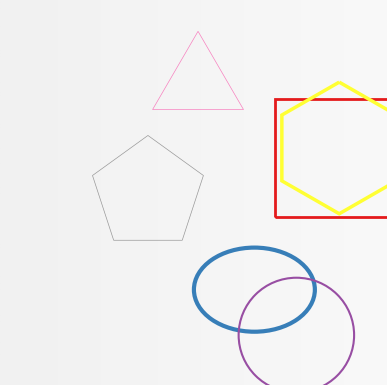[{"shape": "square", "thickness": 2, "radius": 0.76, "center": [0.862, 0.589]}, {"shape": "oval", "thickness": 3, "radius": 0.78, "center": [0.656, 0.248]}, {"shape": "circle", "thickness": 1.5, "radius": 0.75, "center": [0.765, 0.13]}, {"shape": "hexagon", "thickness": 2.5, "radius": 0.85, "center": [0.875, 0.616]}, {"shape": "triangle", "thickness": 0.5, "radius": 0.68, "center": [0.511, 0.783]}, {"shape": "pentagon", "thickness": 0.5, "radius": 0.75, "center": [0.382, 0.498]}]